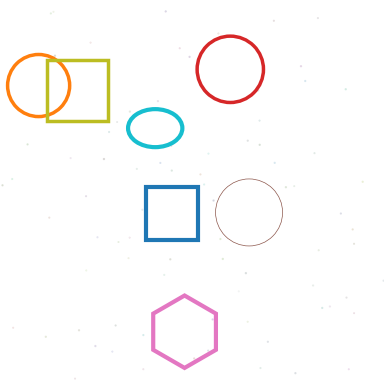[{"shape": "square", "thickness": 3, "radius": 0.34, "center": [0.446, 0.445]}, {"shape": "circle", "thickness": 2.5, "radius": 0.4, "center": [0.1, 0.778]}, {"shape": "circle", "thickness": 2.5, "radius": 0.43, "center": [0.598, 0.82]}, {"shape": "circle", "thickness": 0.5, "radius": 0.44, "center": [0.647, 0.448]}, {"shape": "hexagon", "thickness": 3, "radius": 0.47, "center": [0.479, 0.138]}, {"shape": "square", "thickness": 2.5, "radius": 0.4, "center": [0.202, 0.765]}, {"shape": "oval", "thickness": 3, "radius": 0.35, "center": [0.403, 0.667]}]